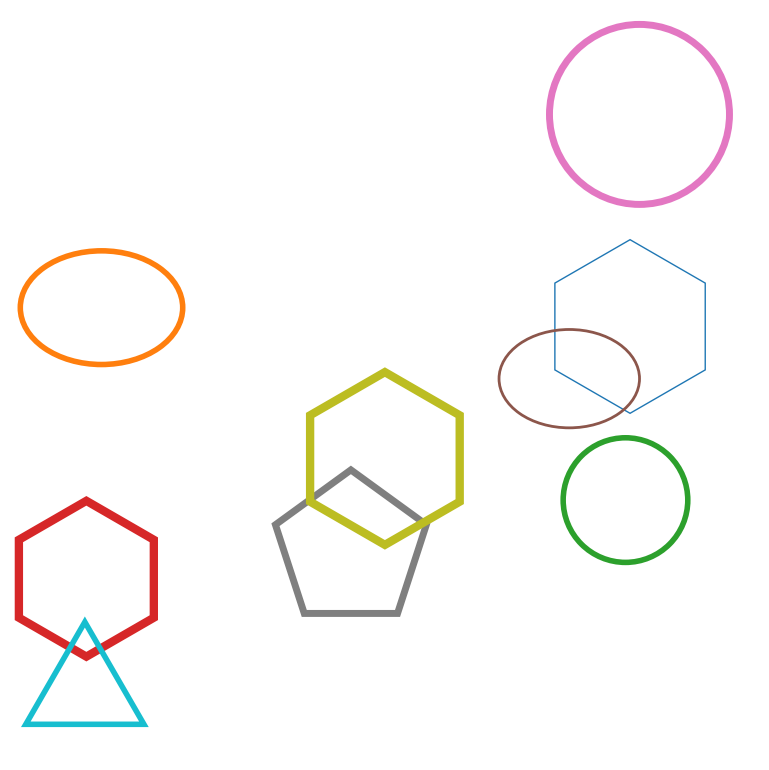[{"shape": "hexagon", "thickness": 0.5, "radius": 0.56, "center": [0.818, 0.576]}, {"shape": "oval", "thickness": 2, "radius": 0.53, "center": [0.132, 0.6]}, {"shape": "circle", "thickness": 2, "radius": 0.4, "center": [0.812, 0.351]}, {"shape": "hexagon", "thickness": 3, "radius": 0.51, "center": [0.112, 0.248]}, {"shape": "oval", "thickness": 1, "radius": 0.46, "center": [0.739, 0.508]}, {"shape": "circle", "thickness": 2.5, "radius": 0.58, "center": [0.83, 0.851]}, {"shape": "pentagon", "thickness": 2.5, "radius": 0.52, "center": [0.456, 0.287]}, {"shape": "hexagon", "thickness": 3, "radius": 0.56, "center": [0.5, 0.405]}, {"shape": "triangle", "thickness": 2, "radius": 0.44, "center": [0.11, 0.104]}]